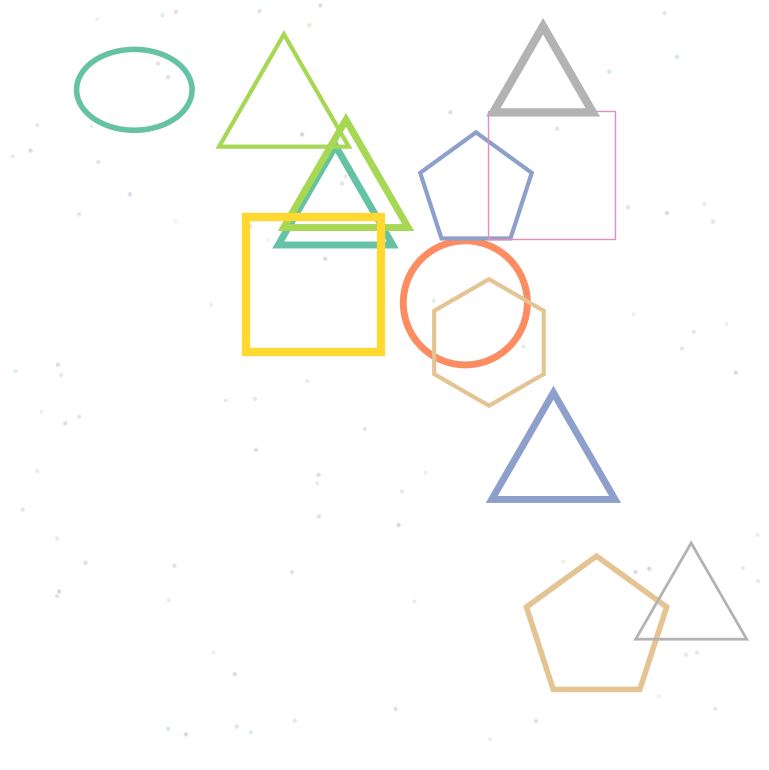[{"shape": "oval", "thickness": 2, "radius": 0.37, "center": [0.174, 0.883]}, {"shape": "triangle", "thickness": 2.5, "radius": 0.43, "center": [0.436, 0.725]}, {"shape": "circle", "thickness": 2.5, "radius": 0.4, "center": [0.604, 0.607]}, {"shape": "triangle", "thickness": 2.5, "radius": 0.46, "center": [0.719, 0.398]}, {"shape": "pentagon", "thickness": 1.5, "radius": 0.38, "center": [0.618, 0.752]}, {"shape": "square", "thickness": 0.5, "radius": 0.41, "center": [0.716, 0.773]}, {"shape": "triangle", "thickness": 2.5, "radius": 0.47, "center": [0.449, 0.751]}, {"shape": "triangle", "thickness": 1.5, "radius": 0.49, "center": [0.369, 0.858]}, {"shape": "square", "thickness": 3, "radius": 0.44, "center": [0.407, 0.63]}, {"shape": "hexagon", "thickness": 1.5, "radius": 0.41, "center": [0.635, 0.555]}, {"shape": "pentagon", "thickness": 2, "radius": 0.48, "center": [0.775, 0.182]}, {"shape": "triangle", "thickness": 3, "radius": 0.37, "center": [0.705, 0.891]}, {"shape": "triangle", "thickness": 1, "radius": 0.42, "center": [0.898, 0.212]}]